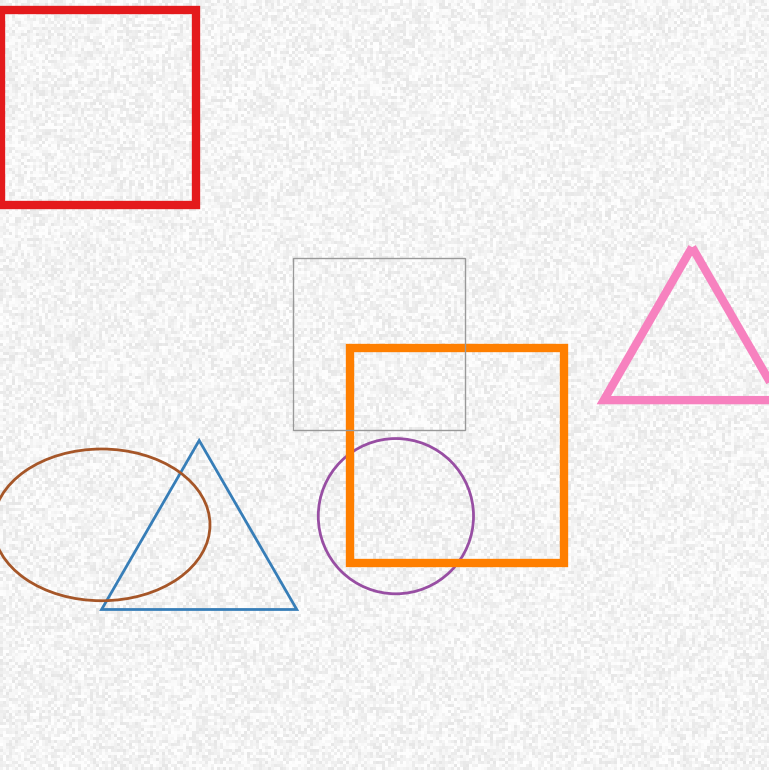[{"shape": "square", "thickness": 3, "radius": 0.63, "center": [0.128, 0.86]}, {"shape": "triangle", "thickness": 1, "radius": 0.73, "center": [0.259, 0.282]}, {"shape": "circle", "thickness": 1, "radius": 0.5, "center": [0.514, 0.33]}, {"shape": "square", "thickness": 3, "radius": 0.7, "center": [0.593, 0.409]}, {"shape": "oval", "thickness": 1, "radius": 0.7, "center": [0.132, 0.318]}, {"shape": "triangle", "thickness": 3, "radius": 0.66, "center": [0.899, 0.547]}, {"shape": "square", "thickness": 0.5, "radius": 0.56, "center": [0.492, 0.553]}]